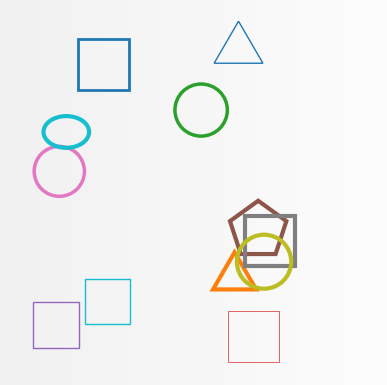[{"shape": "square", "thickness": 2, "radius": 0.33, "center": [0.266, 0.832]}, {"shape": "triangle", "thickness": 1, "radius": 0.36, "center": [0.616, 0.872]}, {"shape": "triangle", "thickness": 3, "radius": 0.32, "center": [0.605, 0.28]}, {"shape": "circle", "thickness": 2.5, "radius": 0.34, "center": [0.519, 0.714]}, {"shape": "square", "thickness": 0.5, "radius": 0.33, "center": [0.654, 0.127]}, {"shape": "square", "thickness": 1, "radius": 0.3, "center": [0.146, 0.157]}, {"shape": "pentagon", "thickness": 3, "radius": 0.38, "center": [0.666, 0.402]}, {"shape": "circle", "thickness": 2.5, "radius": 0.32, "center": [0.153, 0.555]}, {"shape": "square", "thickness": 3, "radius": 0.32, "center": [0.697, 0.373]}, {"shape": "circle", "thickness": 3, "radius": 0.35, "center": [0.681, 0.32]}, {"shape": "oval", "thickness": 3, "radius": 0.29, "center": [0.171, 0.657]}, {"shape": "square", "thickness": 1, "radius": 0.29, "center": [0.278, 0.218]}]